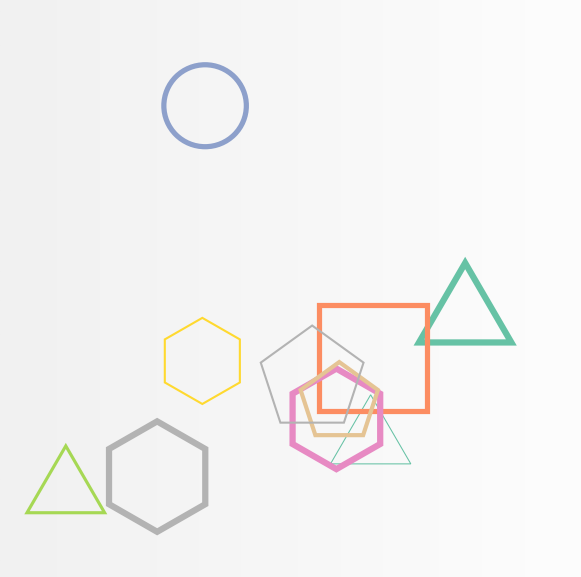[{"shape": "triangle", "thickness": 3, "radius": 0.46, "center": [0.8, 0.452]}, {"shape": "triangle", "thickness": 0.5, "radius": 0.4, "center": [0.638, 0.236]}, {"shape": "square", "thickness": 2.5, "radius": 0.46, "center": [0.642, 0.379]}, {"shape": "circle", "thickness": 2.5, "radius": 0.35, "center": [0.353, 0.816]}, {"shape": "hexagon", "thickness": 3, "radius": 0.44, "center": [0.579, 0.274]}, {"shape": "triangle", "thickness": 1.5, "radius": 0.39, "center": [0.113, 0.15]}, {"shape": "hexagon", "thickness": 1, "radius": 0.37, "center": [0.348, 0.374]}, {"shape": "pentagon", "thickness": 2, "radius": 0.35, "center": [0.584, 0.302]}, {"shape": "hexagon", "thickness": 3, "radius": 0.48, "center": [0.27, 0.174]}, {"shape": "pentagon", "thickness": 1, "radius": 0.46, "center": [0.537, 0.342]}]